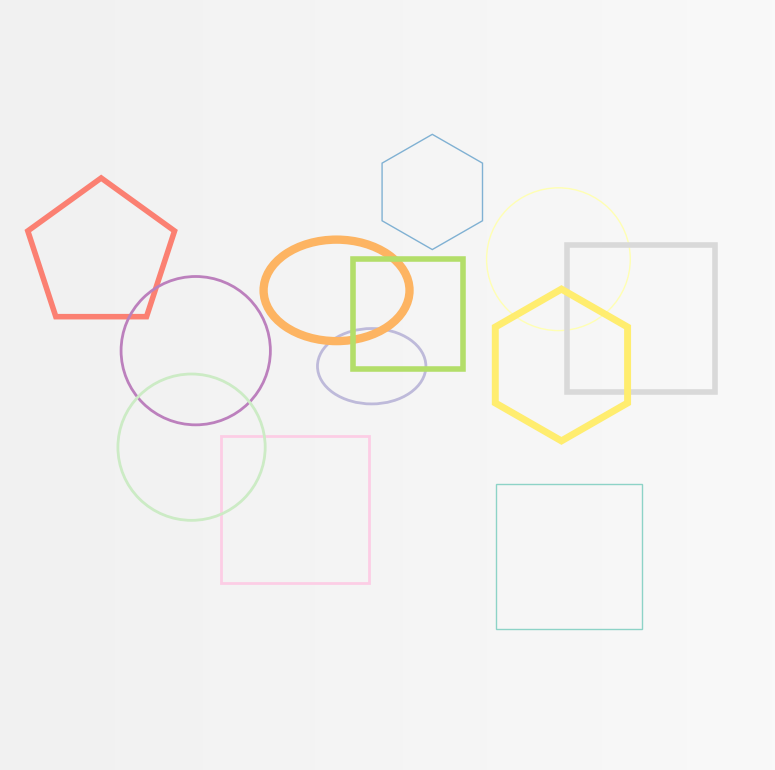[{"shape": "square", "thickness": 0.5, "radius": 0.47, "center": [0.734, 0.278]}, {"shape": "circle", "thickness": 0.5, "radius": 0.46, "center": [0.721, 0.663]}, {"shape": "oval", "thickness": 1, "radius": 0.35, "center": [0.48, 0.524]}, {"shape": "pentagon", "thickness": 2, "radius": 0.5, "center": [0.131, 0.669]}, {"shape": "hexagon", "thickness": 0.5, "radius": 0.37, "center": [0.558, 0.751]}, {"shape": "oval", "thickness": 3, "radius": 0.47, "center": [0.434, 0.623]}, {"shape": "square", "thickness": 2, "radius": 0.36, "center": [0.527, 0.592]}, {"shape": "square", "thickness": 1, "radius": 0.48, "center": [0.381, 0.338]}, {"shape": "square", "thickness": 2, "radius": 0.48, "center": [0.827, 0.587]}, {"shape": "circle", "thickness": 1, "radius": 0.48, "center": [0.253, 0.545]}, {"shape": "circle", "thickness": 1, "radius": 0.48, "center": [0.247, 0.419]}, {"shape": "hexagon", "thickness": 2.5, "radius": 0.49, "center": [0.724, 0.526]}]